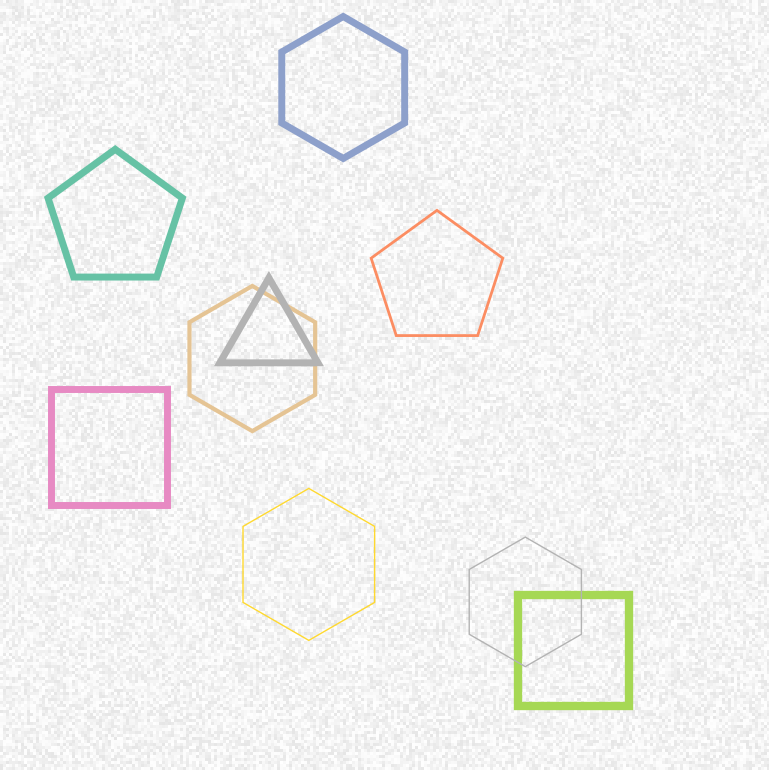[{"shape": "pentagon", "thickness": 2.5, "radius": 0.46, "center": [0.15, 0.714]}, {"shape": "pentagon", "thickness": 1, "radius": 0.45, "center": [0.567, 0.637]}, {"shape": "hexagon", "thickness": 2.5, "radius": 0.46, "center": [0.446, 0.886]}, {"shape": "square", "thickness": 2.5, "radius": 0.38, "center": [0.142, 0.42]}, {"shape": "square", "thickness": 3, "radius": 0.36, "center": [0.745, 0.156]}, {"shape": "hexagon", "thickness": 0.5, "radius": 0.49, "center": [0.401, 0.267]}, {"shape": "hexagon", "thickness": 1.5, "radius": 0.47, "center": [0.328, 0.534]}, {"shape": "hexagon", "thickness": 0.5, "radius": 0.42, "center": [0.682, 0.218]}, {"shape": "triangle", "thickness": 2.5, "radius": 0.37, "center": [0.349, 0.566]}]